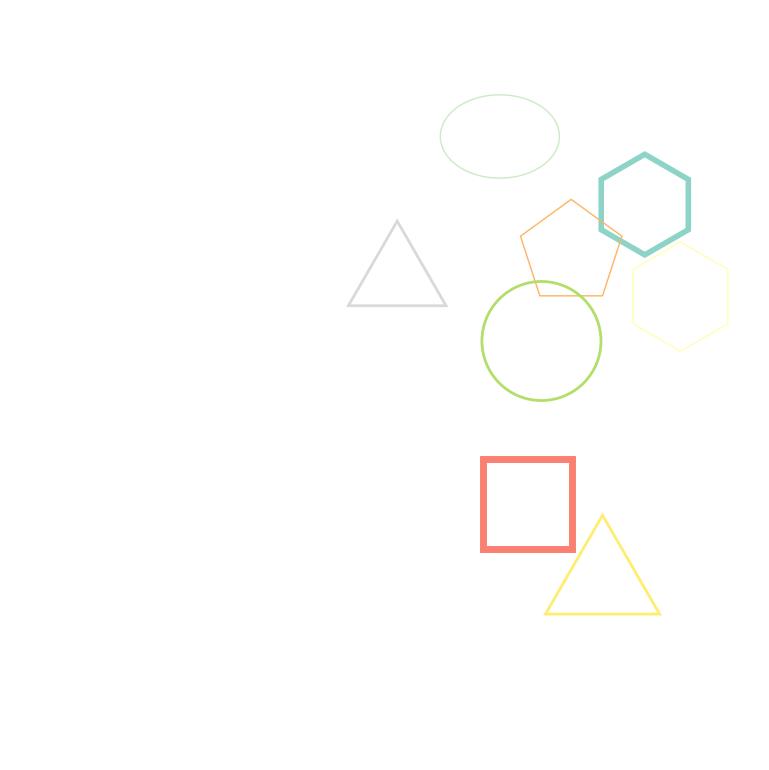[{"shape": "hexagon", "thickness": 2, "radius": 0.33, "center": [0.837, 0.734]}, {"shape": "hexagon", "thickness": 0.5, "radius": 0.35, "center": [0.884, 0.615]}, {"shape": "square", "thickness": 2.5, "radius": 0.29, "center": [0.685, 0.346]}, {"shape": "pentagon", "thickness": 0.5, "radius": 0.35, "center": [0.742, 0.672]}, {"shape": "circle", "thickness": 1, "radius": 0.39, "center": [0.703, 0.557]}, {"shape": "triangle", "thickness": 1, "radius": 0.37, "center": [0.516, 0.64]}, {"shape": "oval", "thickness": 0.5, "radius": 0.39, "center": [0.649, 0.823]}, {"shape": "triangle", "thickness": 1, "radius": 0.43, "center": [0.783, 0.245]}]